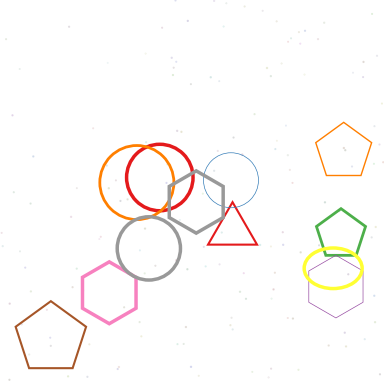[{"shape": "circle", "thickness": 2.5, "radius": 0.43, "center": [0.415, 0.539]}, {"shape": "triangle", "thickness": 1.5, "radius": 0.37, "center": [0.604, 0.401]}, {"shape": "circle", "thickness": 0.5, "radius": 0.36, "center": [0.6, 0.532]}, {"shape": "pentagon", "thickness": 2, "radius": 0.34, "center": [0.886, 0.391]}, {"shape": "hexagon", "thickness": 0.5, "radius": 0.41, "center": [0.873, 0.256]}, {"shape": "pentagon", "thickness": 1, "radius": 0.38, "center": [0.893, 0.606]}, {"shape": "circle", "thickness": 2, "radius": 0.48, "center": [0.355, 0.526]}, {"shape": "oval", "thickness": 2.5, "radius": 0.38, "center": [0.865, 0.303]}, {"shape": "pentagon", "thickness": 1.5, "radius": 0.48, "center": [0.132, 0.122]}, {"shape": "hexagon", "thickness": 2.5, "radius": 0.4, "center": [0.284, 0.24]}, {"shape": "hexagon", "thickness": 2.5, "radius": 0.4, "center": [0.51, 0.475]}, {"shape": "circle", "thickness": 2.5, "radius": 0.41, "center": [0.387, 0.355]}]